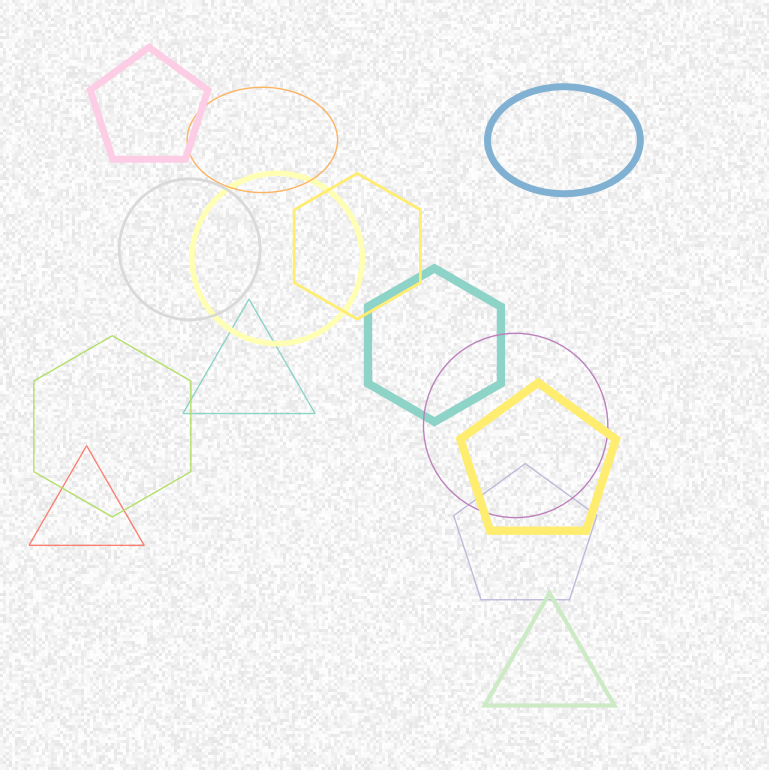[{"shape": "hexagon", "thickness": 3, "radius": 0.5, "center": [0.564, 0.552]}, {"shape": "triangle", "thickness": 0.5, "radius": 0.5, "center": [0.323, 0.512]}, {"shape": "circle", "thickness": 2, "radius": 0.55, "center": [0.36, 0.664]}, {"shape": "pentagon", "thickness": 0.5, "radius": 0.49, "center": [0.682, 0.3]}, {"shape": "triangle", "thickness": 0.5, "radius": 0.43, "center": [0.112, 0.335]}, {"shape": "oval", "thickness": 2.5, "radius": 0.5, "center": [0.732, 0.818]}, {"shape": "oval", "thickness": 0.5, "radius": 0.49, "center": [0.341, 0.818]}, {"shape": "hexagon", "thickness": 0.5, "radius": 0.59, "center": [0.146, 0.446]}, {"shape": "pentagon", "thickness": 2.5, "radius": 0.4, "center": [0.194, 0.858]}, {"shape": "circle", "thickness": 1, "radius": 0.46, "center": [0.246, 0.676]}, {"shape": "circle", "thickness": 0.5, "radius": 0.6, "center": [0.67, 0.447]}, {"shape": "triangle", "thickness": 1.5, "radius": 0.49, "center": [0.714, 0.132]}, {"shape": "hexagon", "thickness": 1, "radius": 0.47, "center": [0.464, 0.68]}, {"shape": "pentagon", "thickness": 3, "radius": 0.53, "center": [0.699, 0.397]}]